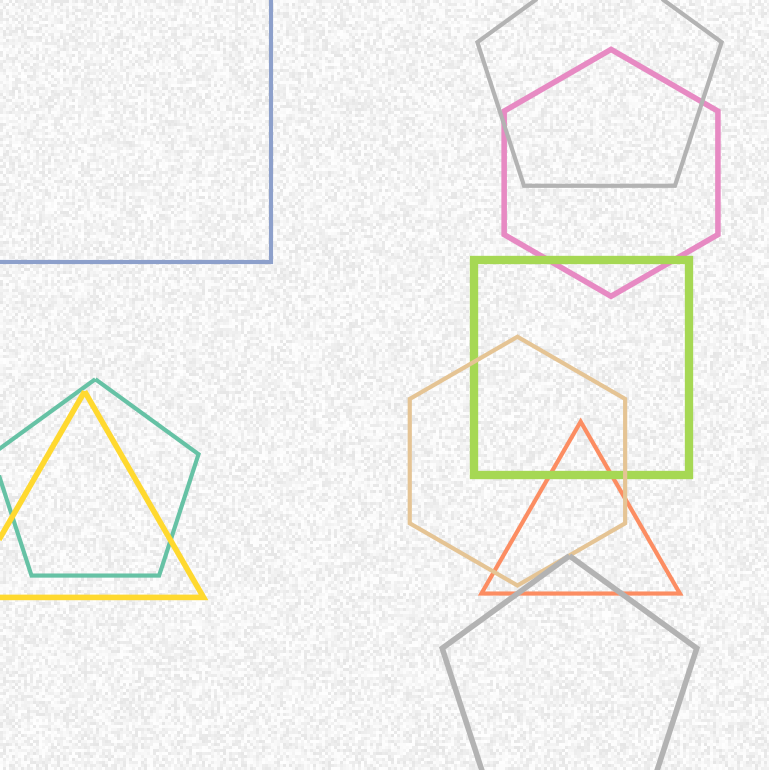[{"shape": "pentagon", "thickness": 1.5, "radius": 0.7, "center": [0.124, 0.367]}, {"shape": "triangle", "thickness": 1.5, "radius": 0.74, "center": [0.754, 0.304]}, {"shape": "square", "thickness": 1.5, "radius": 0.98, "center": [0.156, 0.856]}, {"shape": "hexagon", "thickness": 2, "radius": 0.8, "center": [0.794, 0.776]}, {"shape": "square", "thickness": 3, "radius": 0.7, "center": [0.755, 0.523]}, {"shape": "triangle", "thickness": 2, "radius": 0.89, "center": [0.11, 0.313]}, {"shape": "hexagon", "thickness": 1.5, "radius": 0.81, "center": [0.672, 0.401]}, {"shape": "pentagon", "thickness": 2, "radius": 0.87, "center": [0.74, 0.104]}, {"shape": "pentagon", "thickness": 1.5, "radius": 0.83, "center": [0.779, 0.894]}]